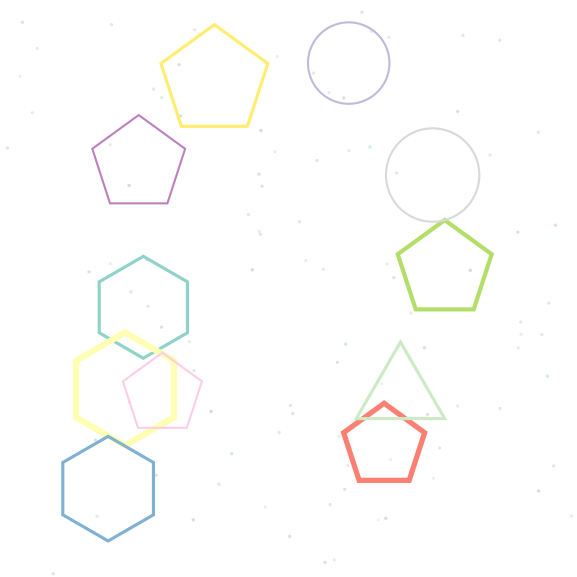[{"shape": "hexagon", "thickness": 1.5, "radius": 0.44, "center": [0.248, 0.467]}, {"shape": "hexagon", "thickness": 3, "radius": 0.49, "center": [0.216, 0.326]}, {"shape": "circle", "thickness": 1, "radius": 0.35, "center": [0.604, 0.89]}, {"shape": "pentagon", "thickness": 2.5, "radius": 0.37, "center": [0.665, 0.227]}, {"shape": "hexagon", "thickness": 1.5, "radius": 0.45, "center": [0.187, 0.153]}, {"shape": "pentagon", "thickness": 2, "radius": 0.43, "center": [0.77, 0.533]}, {"shape": "pentagon", "thickness": 1, "radius": 0.36, "center": [0.281, 0.317]}, {"shape": "circle", "thickness": 1, "radius": 0.4, "center": [0.749, 0.696]}, {"shape": "pentagon", "thickness": 1, "radius": 0.42, "center": [0.24, 0.715]}, {"shape": "triangle", "thickness": 1.5, "radius": 0.44, "center": [0.693, 0.318]}, {"shape": "pentagon", "thickness": 1.5, "radius": 0.49, "center": [0.371, 0.859]}]